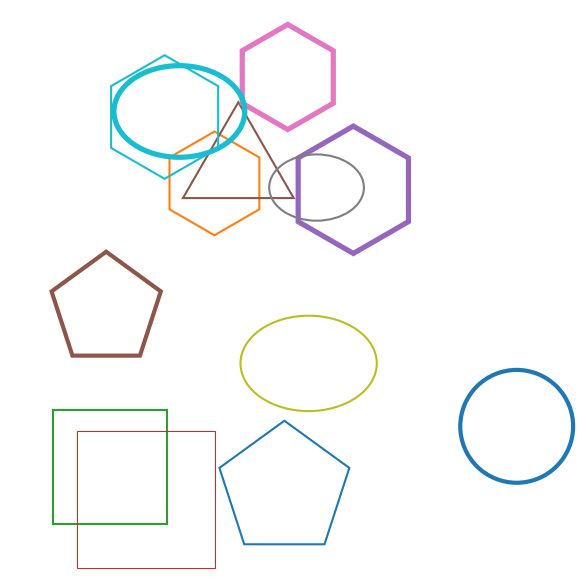[{"shape": "pentagon", "thickness": 1, "radius": 0.59, "center": [0.492, 0.152]}, {"shape": "circle", "thickness": 2, "radius": 0.49, "center": [0.895, 0.261]}, {"shape": "hexagon", "thickness": 1, "radius": 0.45, "center": [0.371, 0.682]}, {"shape": "square", "thickness": 1, "radius": 0.49, "center": [0.19, 0.191]}, {"shape": "square", "thickness": 0.5, "radius": 0.6, "center": [0.253, 0.134]}, {"shape": "hexagon", "thickness": 2.5, "radius": 0.55, "center": [0.612, 0.671]}, {"shape": "pentagon", "thickness": 2, "radius": 0.5, "center": [0.184, 0.464]}, {"shape": "triangle", "thickness": 1, "radius": 0.55, "center": [0.413, 0.712]}, {"shape": "hexagon", "thickness": 2.5, "radius": 0.45, "center": [0.498, 0.866]}, {"shape": "oval", "thickness": 1, "radius": 0.41, "center": [0.548, 0.674]}, {"shape": "oval", "thickness": 1, "radius": 0.59, "center": [0.534, 0.37]}, {"shape": "oval", "thickness": 2.5, "radius": 0.57, "center": [0.311, 0.806]}, {"shape": "hexagon", "thickness": 1, "radius": 0.54, "center": [0.285, 0.796]}]